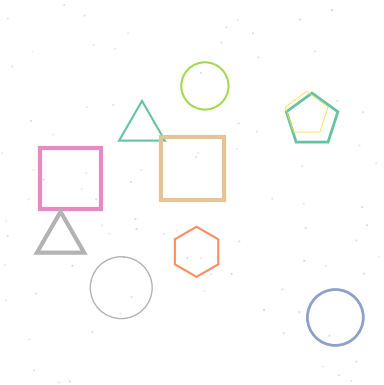[{"shape": "pentagon", "thickness": 2, "radius": 0.35, "center": [0.811, 0.688]}, {"shape": "triangle", "thickness": 1.5, "radius": 0.34, "center": [0.369, 0.669]}, {"shape": "hexagon", "thickness": 1.5, "radius": 0.33, "center": [0.511, 0.346]}, {"shape": "circle", "thickness": 2, "radius": 0.36, "center": [0.871, 0.175]}, {"shape": "square", "thickness": 3, "radius": 0.4, "center": [0.184, 0.537]}, {"shape": "circle", "thickness": 1.5, "radius": 0.31, "center": [0.532, 0.777]}, {"shape": "pentagon", "thickness": 0.5, "radius": 0.29, "center": [0.797, 0.704]}, {"shape": "square", "thickness": 3, "radius": 0.41, "center": [0.499, 0.562]}, {"shape": "triangle", "thickness": 3, "radius": 0.35, "center": [0.157, 0.379]}, {"shape": "circle", "thickness": 1, "radius": 0.4, "center": [0.315, 0.253]}]